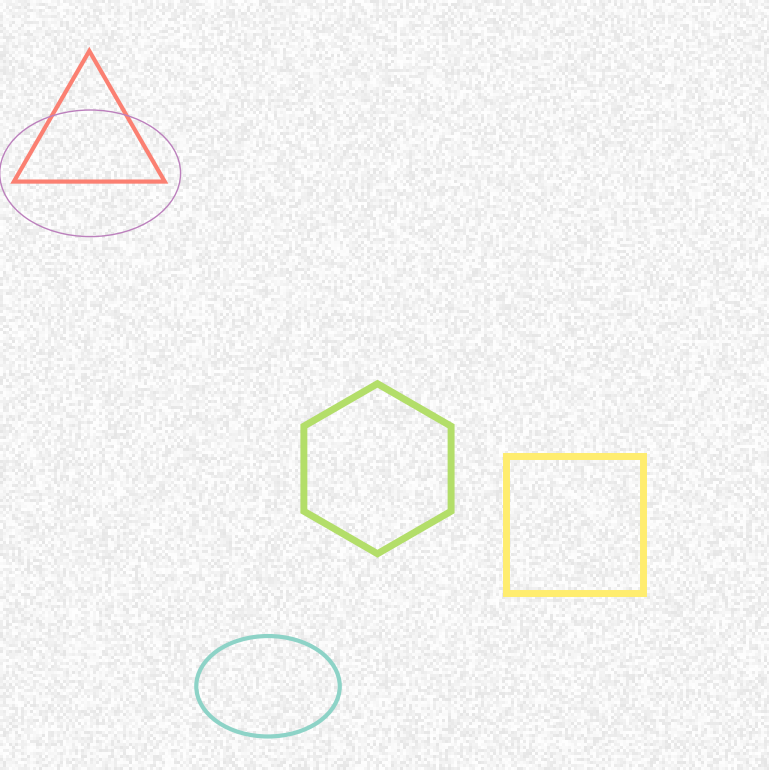[{"shape": "oval", "thickness": 1.5, "radius": 0.47, "center": [0.348, 0.109]}, {"shape": "triangle", "thickness": 1.5, "radius": 0.57, "center": [0.116, 0.821]}, {"shape": "hexagon", "thickness": 2.5, "radius": 0.55, "center": [0.49, 0.391]}, {"shape": "oval", "thickness": 0.5, "radius": 0.59, "center": [0.117, 0.775]}, {"shape": "square", "thickness": 2.5, "radius": 0.45, "center": [0.746, 0.318]}]